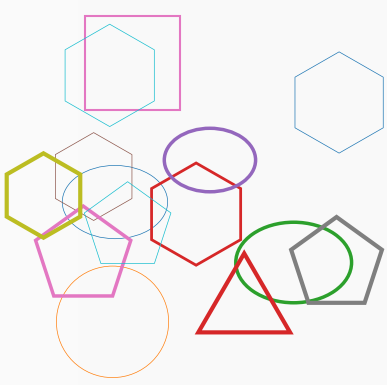[{"shape": "oval", "thickness": 0.5, "radius": 0.68, "center": [0.297, 0.475]}, {"shape": "hexagon", "thickness": 0.5, "radius": 0.66, "center": [0.875, 0.734]}, {"shape": "circle", "thickness": 0.5, "radius": 0.72, "center": [0.29, 0.164]}, {"shape": "oval", "thickness": 2.5, "radius": 0.75, "center": [0.758, 0.318]}, {"shape": "triangle", "thickness": 3, "radius": 0.68, "center": [0.63, 0.205]}, {"shape": "hexagon", "thickness": 2, "radius": 0.66, "center": [0.506, 0.444]}, {"shape": "oval", "thickness": 2.5, "radius": 0.59, "center": [0.542, 0.584]}, {"shape": "hexagon", "thickness": 0.5, "radius": 0.57, "center": [0.242, 0.541]}, {"shape": "pentagon", "thickness": 2.5, "radius": 0.65, "center": [0.215, 0.336]}, {"shape": "square", "thickness": 1.5, "radius": 0.61, "center": [0.341, 0.836]}, {"shape": "pentagon", "thickness": 3, "radius": 0.62, "center": [0.868, 0.313]}, {"shape": "hexagon", "thickness": 3, "radius": 0.55, "center": [0.112, 0.492]}, {"shape": "hexagon", "thickness": 0.5, "radius": 0.66, "center": [0.283, 0.804]}, {"shape": "pentagon", "thickness": 0.5, "radius": 0.59, "center": [0.329, 0.411]}]